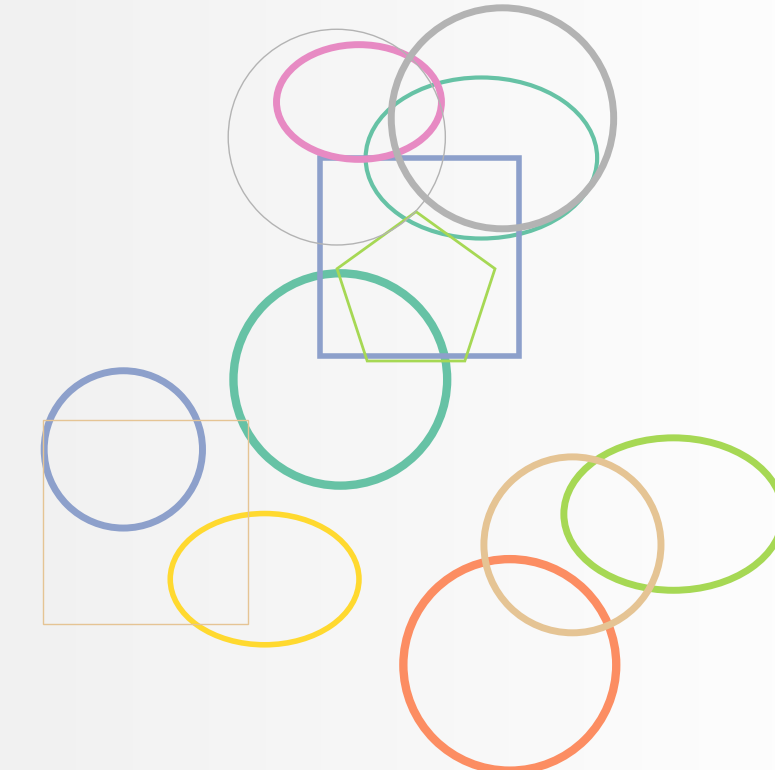[{"shape": "oval", "thickness": 1.5, "radius": 0.75, "center": [0.621, 0.795]}, {"shape": "circle", "thickness": 3, "radius": 0.69, "center": [0.439, 0.507]}, {"shape": "circle", "thickness": 3, "radius": 0.69, "center": [0.658, 0.137]}, {"shape": "square", "thickness": 2, "radius": 0.64, "center": [0.541, 0.667]}, {"shape": "circle", "thickness": 2.5, "radius": 0.51, "center": [0.159, 0.416]}, {"shape": "oval", "thickness": 2.5, "radius": 0.53, "center": [0.463, 0.868]}, {"shape": "pentagon", "thickness": 1, "radius": 0.54, "center": [0.537, 0.618]}, {"shape": "oval", "thickness": 2.5, "radius": 0.71, "center": [0.869, 0.332]}, {"shape": "oval", "thickness": 2, "radius": 0.61, "center": [0.341, 0.248]}, {"shape": "square", "thickness": 0.5, "radius": 0.66, "center": [0.188, 0.322]}, {"shape": "circle", "thickness": 2.5, "radius": 0.57, "center": [0.739, 0.292]}, {"shape": "circle", "thickness": 2.5, "radius": 0.72, "center": [0.648, 0.846]}, {"shape": "circle", "thickness": 0.5, "radius": 0.7, "center": [0.435, 0.822]}]